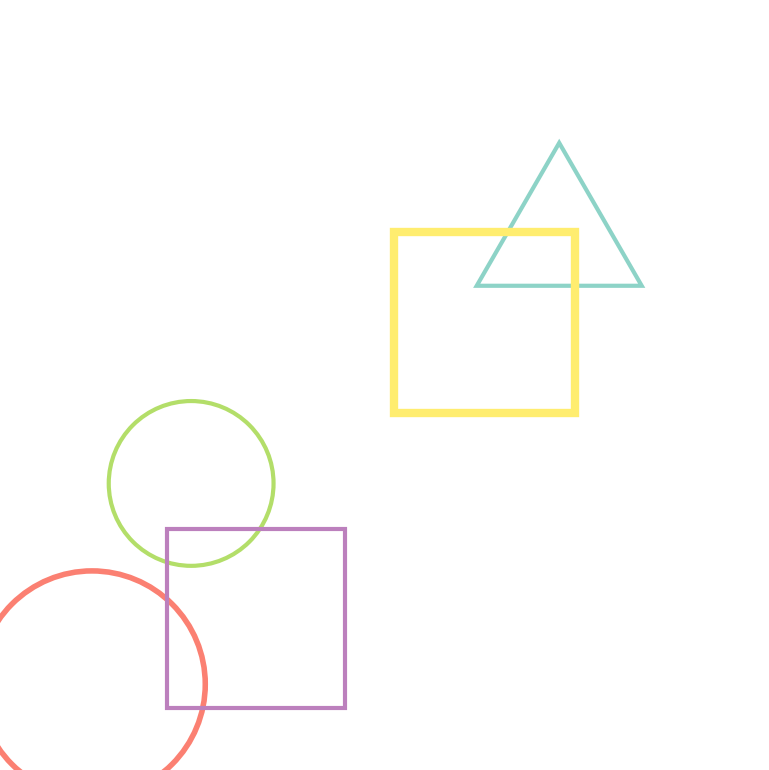[{"shape": "triangle", "thickness": 1.5, "radius": 0.62, "center": [0.726, 0.691]}, {"shape": "circle", "thickness": 2, "radius": 0.74, "center": [0.119, 0.111]}, {"shape": "circle", "thickness": 1.5, "radius": 0.54, "center": [0.248, 0.372]}, {"shape": "square", "thickness": 1.5, "radius": 0.58, "center": [0.333, 0.197]}, {"shape": "square", "thickness": 3, "radius": 0.59, "center": [0.629, 0.582]}]